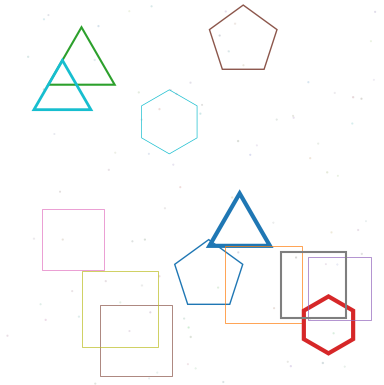[{"shape": "triangle", "thickness": 3, "radius": 0.45, "center": [0.623, 0.407]}, {"shape": "pentagon", "thickness": 1, "radius": 0.46, "center": [0.542, 0.285]}, {"shape": "square", "thickness": 0.5, "radius": 0.5, "center": [0.684, 0.261]}, {"shape": "triangle", "thickness": 1.5, "radius": 0.5, "center": [0.212, 0.83]}, {"shape": "hexagon", "thickness": 3, "radius": 0.37, "center": [0.853, 0.156]}, {"shape": "square", "thickness": 0.5, "radius": 0.41, "center": [0.883, 0.25]}, {"shape": "pentagon", "thickness": 1, "radius": 0.46, "center": [0.632, 0.895]}, {"shape": "square", "thickness": 0.5, "radius": 0.47, "center": [0.354, 0.116]}, {"shape": "square", "thickness": 0.5, "radius": 0.4, "center": [0.19, 0.378]}, {"shape": "square", "thickness": 1.5, "radius": 0.43, "center": [0.814, 0.26]}, {"shape": "square", "thickness": 0.5, "radius": 0.49, "center": [0.311, 0.198]}, {"shape": "triangle", "thickness": 2, "radius": 0.43, "center": [0.162, 0.758]}, {"shape": "hexagon", "thickness": 0.5, "radius": 0.42, "center": [0.44, 0.684]}]